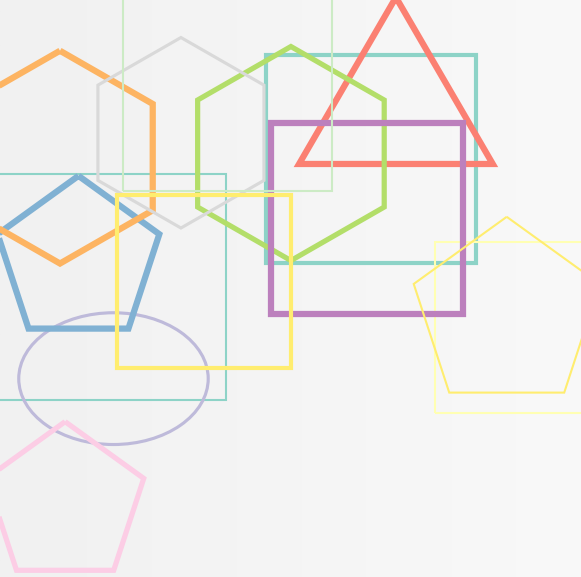[{"shape": "square", "thickness": 1, "radius": 0.98, "center": [0.193, 0.503]}, {"shape": "square", "thickness": 2, "radius": 0.9, "center": [0.638, 0.724]}, {"shape": "square", "thickness": 1, "radius": 0.74, "center": [0.896, 0.432]}, {"shape": "oval", "thickness": 1.5, "radius": 0.81, "center": [0.195, 0.343]}, {"shape": "triangle", "thickness": 3, "radius": 0.96, "center": [0.681, 0.811]}, {"shape": "pentagon", "thickness": 3, "radius": 0.73, "center": [0.135, 0.548]}, {"shape": "hexagon", "thickness": 3, "radius": 0.92, "center": [0.103, 0.727]}, {"shape": "hexagon", "thickness": 2.5, "radius": 0.93, "center": [0.501, 0.733]}, {"shape": "pentagon", "thickness": 2.5, "radius": 0.71, "center": [0.112, 0.127]}, {"shape": "hexagon", "thickness": 1.5, "radius": 0.82, "center": [0.311, 0.769]}, {"shape": "square", "thickness": 3, "radius": 0.83, "center": [0.631, 0.621]}, {"shape": "square", "thickness": 1, "radius": 0.9, "center": [0.392, 0.849]}, {"shape": "square", "thickness": 2, "radius": 0.75, "center": [0.351, 0.512]}, {"shape": "pentagon", "thickness": 1, "radius": 0.84, "center": [0.872, 0.455]}]